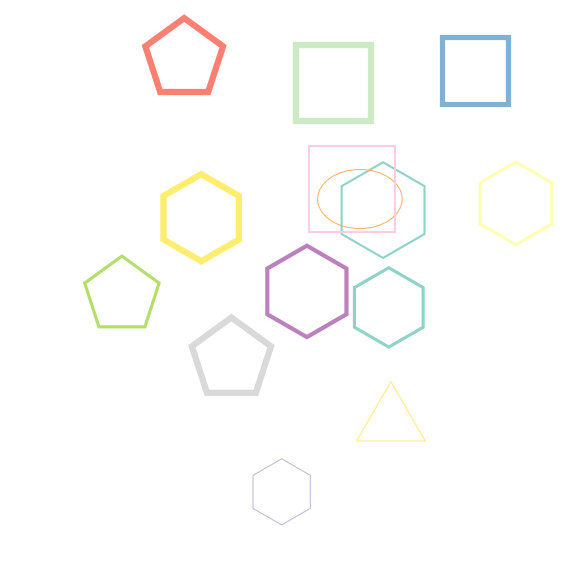[{"shape": "hexagon", "thickness": 1.5, "radius": 0.34, "center": [0.673, 0.467]}, {"shape": "hexagon", "thickness": 1, "radius": 0.41, "center": [0.663, 0.635]}, {"shape": "hexagon", "thickness": 1.5, "radius": 0.36, "center": [0.893, 0.647]}, {"shape": "hexagon", "thickness": 0.5, "radius": 0.29, "center": [0.488, 0.147]}, {"shape": "pentagon", "thickness": 3, "radius": 0.35, "center": [0.319, 0.897]}, {"shape": "square", "thickness": 2.5, "radius": 0.29, "center": [0.823, 0.877]}, {"shape": "oval", "thickness": 0.5, "radius": 0.37, "center": [0.623, 0.654]}, {"shape": "pentagon", "thickness": 1.5, "radius": 0.34, "center": [0.211, 0.488]}, {"shape": "square", "thickness": 1, "radius": 0.37, "center": [0.609, 0.673]}, {"shape": "pentagon", "thickness": 3, "radius": 0.36, "center": [0.401, 0.377]}, {"shape": "hexagon", "thickness": 2, "radius": 0.4, "center": [0.531, 0.495]}, {"shape": "square", "thickness": 3, "radius": 0.33, "center": [0.578, 0.855]}, {"shape": "hexagon", "thickness": 3, "radius": 0.38, "center": [0.348, 0.622]}, {"shape": "triangle", "thickness": 0.5, "radius": 0.34, "center": [0.677, 0.27]}]